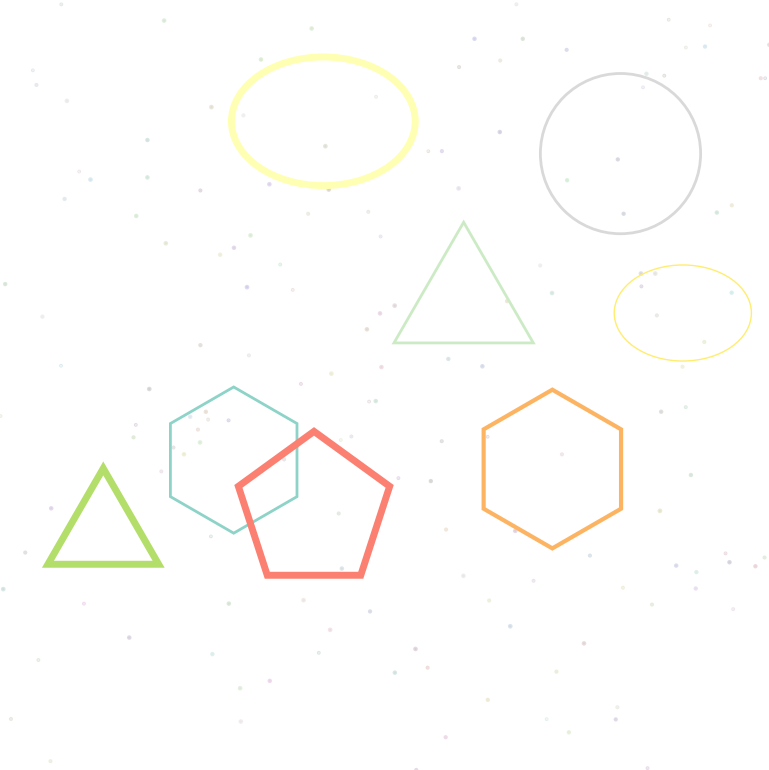[{"shape": "hexagon", "thickness": 1, "radius": 0.47, "center": [0.304, 0.402]}, {"shape": "oval", "thickness": 2.5, "radius": 0.6, "center": [0.42, 0.843]}, {"shape": "pentagon", "thickness": 2.5, "radius": 0.52, "center": [0.408, 0.336]}, {"shape": "hexagon", "thickness": 1.5, "radius": 0.52, "center": [0.717, 0.391]}, {"shape": "triangle", "thickness": 2.5, "radius": 0.42, "center": [0.134, 0.309]}, {"shape": "circle", "thickness": 1, "radius": 0.52, "center": [0.806, 0.8]}, {"shape": "triangle", "thickness": 1, "radius": 0.52, "center": [0.602, 0.607]}, {"shape": "oval", "thickness": 0.5, "radius": 0.45, "center": [0.887, 0.594]}]